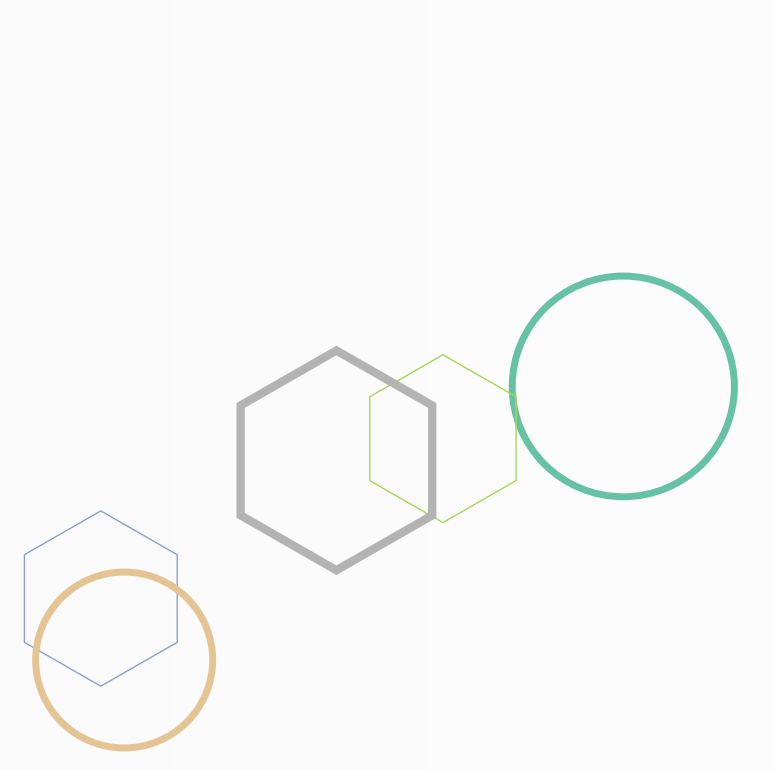[{"shape": "circle", "thickness": 2.5, "radius": 0.72, "center": [0.804, 0.498]}, {"shape": "hexagon", "thickness": 0.5, "radius": 0.57, "center": [0.13, 0.223]}, {"shape": "hexagon", "thickness": 0.5, "radius": 0.54, "center": [0.572, 0.43]}, {"shape": "circle", "thickness": 2.5, "radius": 0.57, "center": [0.16, 0.143]}, {"shape": "hexagon", "thickness": 3, "radius": 0.71, "center": [0.434, 0.402]}]